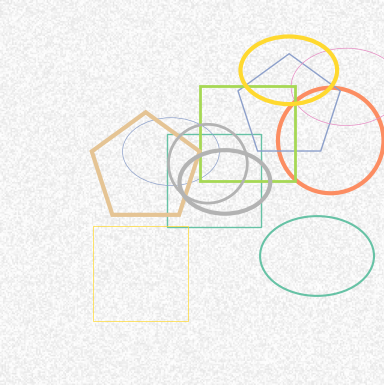[{"shape": "oval", "thickness": 1.5, "radius": 0.74, "center": [0.824, 0.335]}, {"shape": "square", "thickness": 1, "radius": 0.61, "center": [0.556, 0.531]}, {"shape": "circle", "thickness": 3, "radius": 0.69, "center": [0.859, 0.635]}, {"shape": "pentagon", "thickness": 1, "radius": 0.7, "center": [0.751, 0.721]}, {"shape": "oval", "thickness": 0.5, "radius": 0.63, "center": [0.444, 0.606]}, {"shape": "oval", "thickness": 0.5, "radius": 0.72, "center": [0.9, 0.774]}, {"shape": "square", "thickness": 2, "radius": 0.62, "center": [0.642, 0.654]}, {"shape": "oval", "thickness": 3, "radius": 0.63, "center": [0.75, 0.817]}, {"shape": "square", "thickness": 0.5, "radius": 0.62, "center": [0.365, 0.29]}, {"shape": "pentagon", "thickness": 3, "radius": 0.74, "center": [0.378, 0.561]}, {"shape": "circle", "thickness": 2, "radius": 0.51, "center": [0.54, 0.575]}, {"shape": "oval", "thickness": 3, "radius": 0.59, "center": [0.584, 0.527]}]